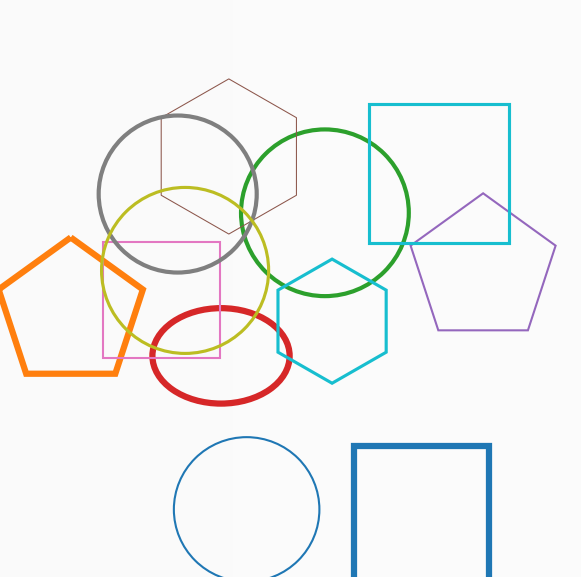[{"shape": "circle", "thickness": 1, "radius": 0.63, "center": [0.424, 0.117]}, {"shape": "square", "thickness": 3, "radius": 0.58, "center": [0.725, 0.111]}, {"shape": "pentagon", "thickness": 3, "radius": 0.65, "center": [0.122, 0.458]}, {"shape": "circle", "thickness": 2, "radius": 0.72, "center": [0.559, 0.631]}, {"shape": "oval", "thickness": 3, "radius": 0.59, "center": [0.38, 0.383]}, {"shape": "pentagon", "thickness": 1, "radius": 0.66, "center": [0.831, 0.533]}, {"shape": "hexagon", "thickness": 0.5, "radius": 0.67, "center": [0.394, 0.728]}, {"shape": "square", "thickness": 1, "radius": 0.5, "center": [0.277, 0.48]}, {"shape": "circle", "thickness": 2, "radius": 0.68, "center": [0.306, 0.663]}, {"shape": "circle", "thickness": 1.5, "radius": 0.72, "center": [0.318, 0.531]}, {"shape": "square", "thickness": 1.5, "radius": 0.6, "center": [0.755, 0.698]}, {"shape": "hexagon", "thickness": 1.5, "radius": 0.54, "center": [0.571, 0.443]}]